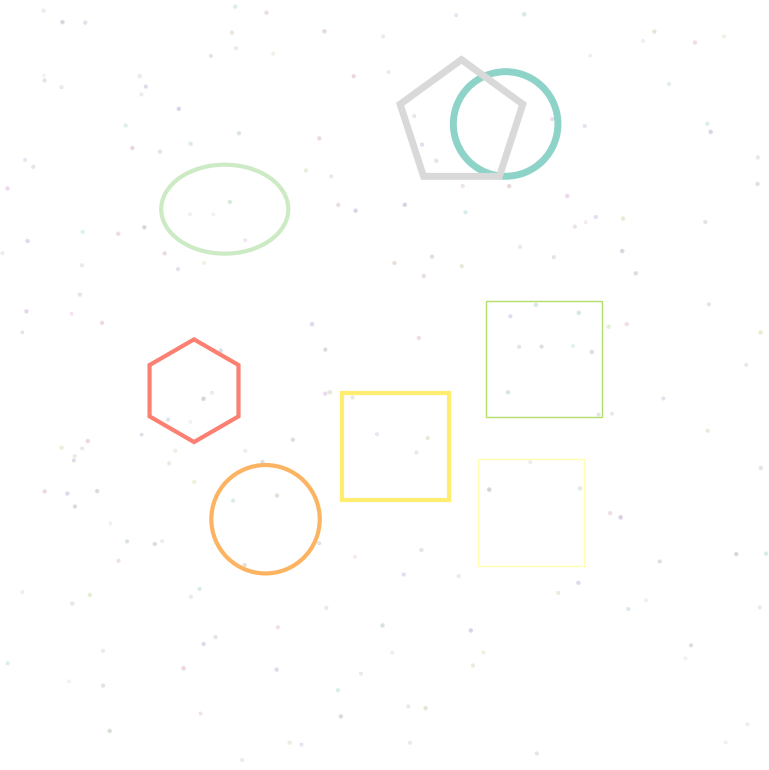[{"shape": "circle", "thickness": 2.5, "radius": 0.34, "center": [0.657, 0.839]}, {"shape": "square", "thickness": 0.5, "radius": 0.35, "center": [0.689, 0.334]}, {"shape": "hexagon", "thickness": 1.5, "radius": 0.33, "center": [0.252, 0.493]}, {"shape": "circle", "thickness": 1.5, "radius": 0.35, "center": [0.345, 0.326]}, {"shape": "square", "thickness": 0.5, "radius": 0.38, "center": [0.707, 0.534]}, {"shape": "pentagon", "thickness": 2.5, "radius": 0.42, "center": [0.599, 0.839]}, {"shape": "oval", "thickness": 1.5, "radius": 0.41, "center": [0.292, 0.728]}, {"shape": "square", "thickness": 1.5, "radius": 0.35, "center": [0.514, 0.42]}]